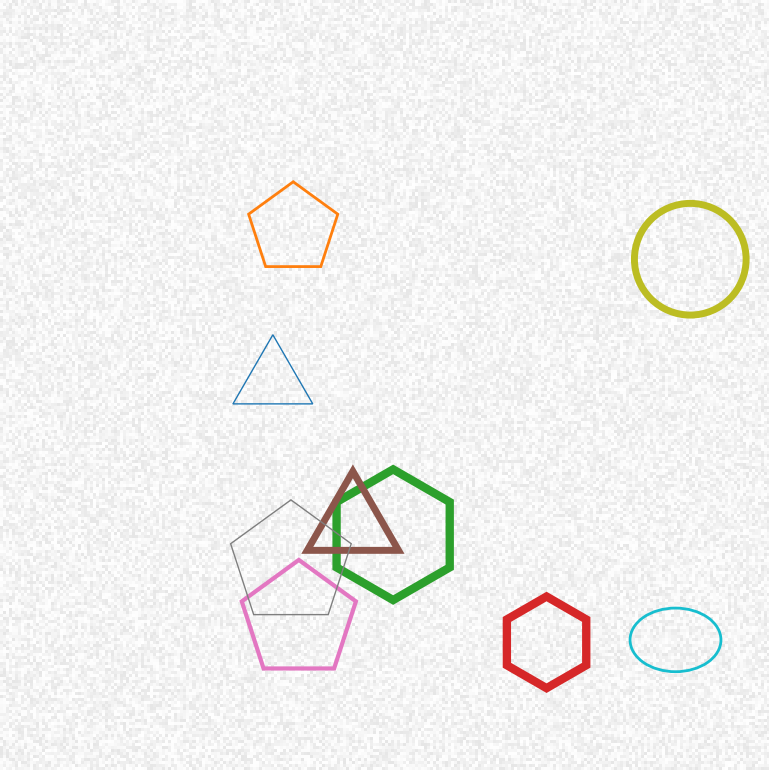[{"shape": "triangle", "thickness": 0.5, "radius": 0.3, "center": [0.354, 0.505]}, {"shape": "pentagon", "thickness": 1, "radius": 0.3, "center": [0.381, 0.703]}, {"shape": "hexagon", "thickness": 3, "radius": 0.42, "center": [0.511, 0.306]}, {"shape": "hexagon", "thickness": 3, "radius": 0.3, "center": [0.71, 0.166]}, {"shape": "triangle", "thickness": 2.5, "radius": 0.34, "center": [0.458, 0.319]}, {"shape": "pentagon", "thickness": 1.5, "radius": 0.39, "center": [0.388, 0.195]}, {"shape": "pentagon", "thickness": 0.5, "radius": 0.41, "center": [0.378, 0.268]}, {"shape": "circle", "thickness": 2.5, "radius": 0.36, "center": [0.896, 0.663]}, {"shape": "oval", "thickness": 1, "radius": 0.3, "center": [0.877, 0.169]}]